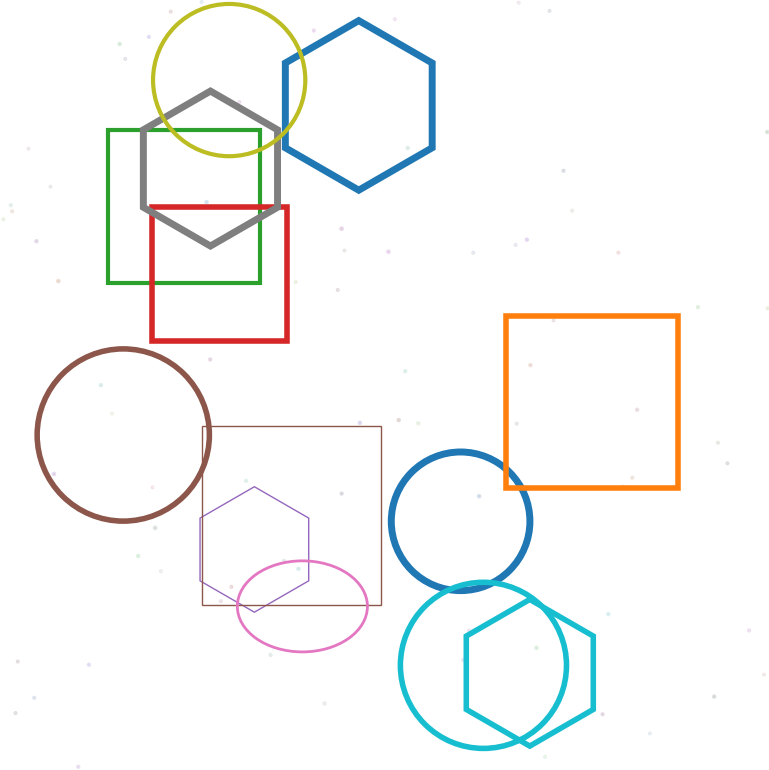[{"shape": "circle", "thickness": 2.5, "radius": 0.45, "center": [0.598, 0.323]}, {"shape": "hexagon", "thickness": 2.5, "radius": 0.55, "center": [0.466, 0.863]}, {"shape": "square", "thickness": 2, "radius": 0.56, "center": [0.768, 0.478]}, {"shape": "square", "thickness": 1.5, "radius": 0.49, "center": [0.239, 0.732]}, {"shape": "square", "thickness": 2, "radius": 0.44, "center": [0.285, 0.644]}, {"shape": "hexagon", "thickness": 0.5, "radius": 0.41, "center": [0.33, 0.286]}, {"shape": "square", "thickness": 0.5, "radius": 0.58, "center": [0.378, 0.331]}, {"shape": "circle", "thickness": 2, "radius": 0.56, "center": [0.16, 0.435]}, {"shape": "oval", "thickness": 1, "radius": 0.42, "center": [0.393, 0.212]}, {"shape": "hexagon", "thickness": 2.5, "radius": 0.5, "center": [0.273, 0.781]}, {"shape": "circle", "thickness": 1.5, "radius": 0.49, "center": [0.298, 0.896]}, {"shape": "circle", "thickness": 2, "radius": 0.54, "center": [0.628, 0.136]}, {"shape": "hexagon", "thickness": 2, "radius": 0.48, "center": [0.688, 0.126]}]